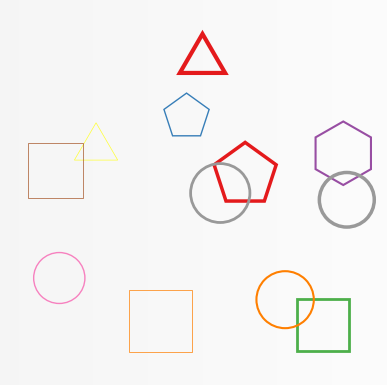[{"shape": "triangle", "thickness": 3, "radius": 0.34, "center": [0.523, 0.844]}, {"shape": "pentagon", "thickness": 2.5, "radius": 0.42, "center": [0.633, 0.546]}, {"shape": "pentagon", "thickness": 1, "radius": 0.31, "center": [0.481, 0.697]}, {"shape": "square", "thickness": 2, "radius": 0.34, "center": [0.833, 0.155]}, {"shape": "hexagon", "thickness": 1.5, "radius": 0.41, "center": [0.886, 0.602]}, {"shape": "square", "thickness": 0.5, "radius": 0.4, "center": [0.414, 0.167]}, {"shape": "circle", "thickness": 1.5, "radius": 0.37, "center": [0.736, 0.222]}, {"shape": "triangle", "thickness": 0.5, "radius": 0.32, "center": [0.248, 0.616]}, {"shape": "square", "thickness": 0.5, "radius": 0.36, "center": [0.142, 0.556]}, {"shape": "circle", "thickness": 1, "radius": 0.33, "center": [0.153, 0.278]}, {"shape": "circle", "thickness": 2, "radius": 0.38, "center": [0.568, 0.499]}, {"shape": "circle", "thickness": 2.5, "radius": 0.35, "center": [0.895, 0.481]}]